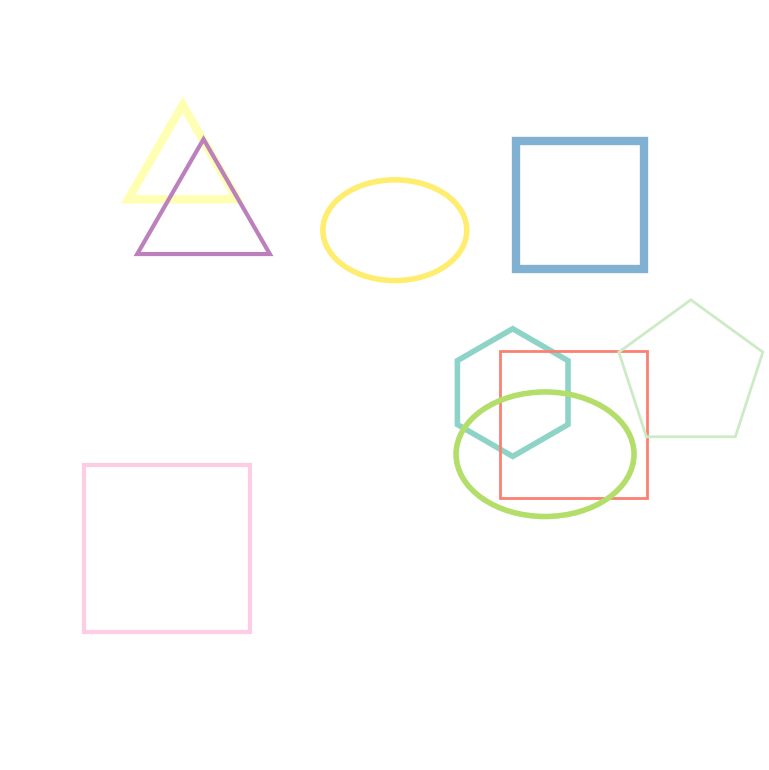[{"shape": "hexagon", "thickness": 2, "radius": 0.41, "center": [0.666, 0.49]}, {"shape": "triangle", "thickness": 3, "radius": 0.41, "center": [0.237, 0.782]}, {"shape": "square", "thickness": 1, "radius": 0.48, "center": [0.745, 0.449]}, {"shape": "square", "thickness": 3, "radius": 0.42, "center": [0.753, 0.734]}, {"shape": "oval", "thickness": 2, "radius": 0.58, "center": [0.708, 0.41]}, {"shape": "square", "thickness": 1.5, "radius": 0.54, "center": [0.217, 0.288]}, {"shape": "triangle", "thickness": 1.5, "radius": 0.5, "center": [0.264, 0.72]}, {"shape": "pentagon", "thickness": 1, "radius": 0.49, "center": [0.897, 0.512]}, {"shape": "oval", "thickness": 2, "radius": 0.47, "center": [0.513, 0.701]}]